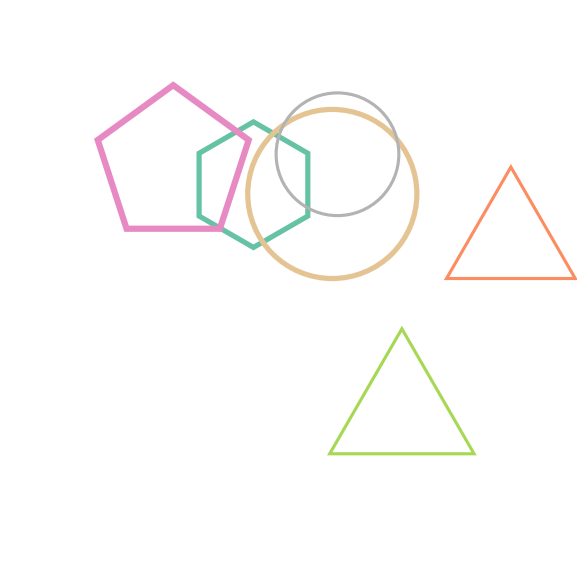[{"shape": "hexagon", "thickness": 2.5, "radius": 0.54, "center": [0.439, 0.679]}, {"shape": "triangle", "thickness": 1.5, "radius": 0.64, "center": [0.885, 0.581]}, {"shape": "pentagon", "thickness": 3, "radius": 0.69, "center": [0.3, 0.714]}, {"shape": "triangle", "thickness": 1.5, "radius": 0.72, "center": [0.696, 0.286]}, {"shape": "circle", "thickness": 2.5, "radius": 0.73, "center": [0.575, 0.663]}, {"shape": "circle", "thickness": 1.5, "radius": 0.53, "center": [0.584, 0.732]}]